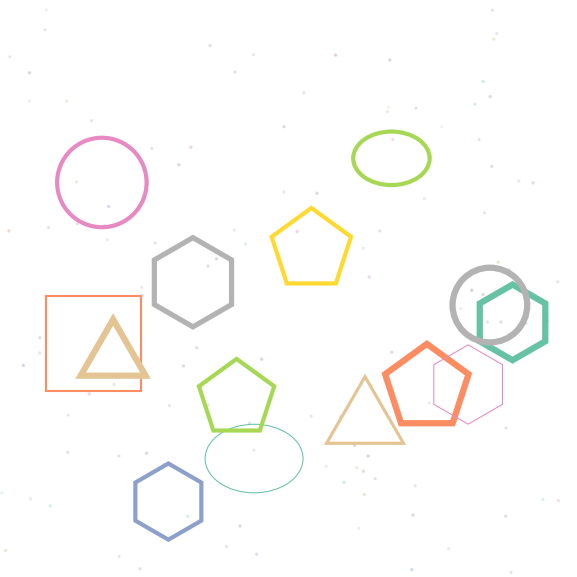[{"shape": "hexagon", "thickness": 3, "radius": 0.33, "center": [0.887, 0.441]}, {"shape": "oval", "thickness": 0.5, "radius": 0.42, "center": [0.44, 0.205]}, {"shape": "pentagon", "thickness": 3, "radius": 0.38, "center": [0.739, 0.328]}, {"shape": "square", "thickness": 1, "radius": 0.41, "center": [0.163, 0.405]}, {"shape": "hexagon", "thickness": 2, "radius": 0.33, "center": [0.292, 0.131]}, {"shape": "circle", "thickness": 2, "radius": 0.39, "center": [0.176, 0.683]}, {"shape": "hexagon", "thickness": 0.5, "radius": 0.34, "center": [0.811, 0.333]}, {"shape": "oval", "thickness": 2, "radius": 0.33, "center": [0.678, 0.725]}, {"shape": "pentagon", "thickness": 2, "radius": 0.34, "center": [0.41, 0.309]}, {"shape": "pentagon", "thickness": 2, "radius": 0.36, "center": [0.539, 0.567]}, {"shape": "triangle", "thickness": 1.5, "radius": 0.38, "center": [0.632, 0.27]}, {"shape": "triangle", "thickness": 3, "radius": 0.32, "center": [0.196, 0.381]}, {"shape": "hexagon", "thickness": 2.5, "radius": 0.39, "center": [0.334, 0.51]}, {"shape": "circle", "thickness": 3, "radius": 0.32, "center": [0.848, 0.471]}]